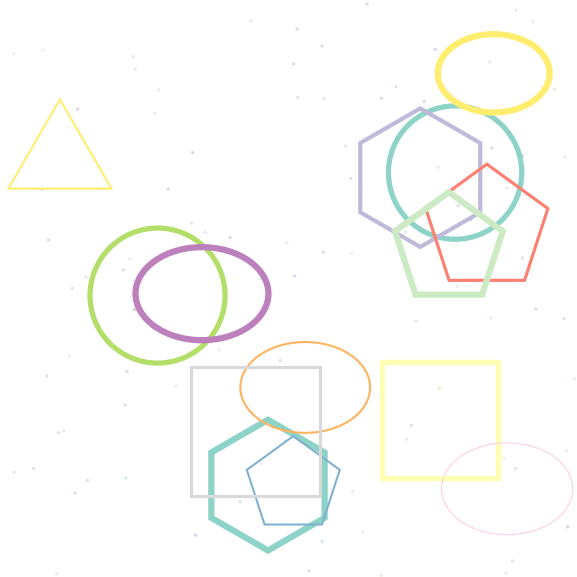[{"shape": "circle", "thickness": 2.5, "radius": 0.58, "center": [0.788, 0.7]}, {"shape": "hexagon", "thickness": 3, "radius": 0.57, "center": [0.464, 0.159]}, {"shape": "square", "thickness": 2.5, "radius": 0.5, "center": [0.762, 0.272]}, {"shape": "hexagon", "thickness": 2, "radius": 0.6, "center": [0.728, 0.692]}, {"shape": "pentagon", "thickness": 1.5, "radius": 0.56, "center": [0.843, 0.604]}, {"shape": "pentagon", "thickness": 1, "radius": 0.42, "center": [0.508, 0.159]}, {"shape": "oval", "thickness": 1, "radius": 0.56, "center": [0.528, 0.328]}, {"shape": "circle", "thickness": 2.5, "radius": 0.58, "center": [0.273, 0.487]}, {"shape": "oval", "thickness": 0.5, "radius": 0.57, "center": [0.878, 0.153]}, {"shape": "square", "thickness": 1.5, "radius": 0.56, "center": [0.443, 0.251]}, {"shape": "oval", "thickness": 3, "radius": 0.58, "center": [0.35, 0.491]}, {"shape": "pentagon", "thickness": 3, "radius": 0.49, "center": [0.777, 0.568]}, {"shape": "oval", "thickness": 3, "radius": 0.48, "center": [0.855, 0.872]}, {"shape": "triangle", "thickness": 1, "radius": 0.52, "center": [0.104, 0.724]}]